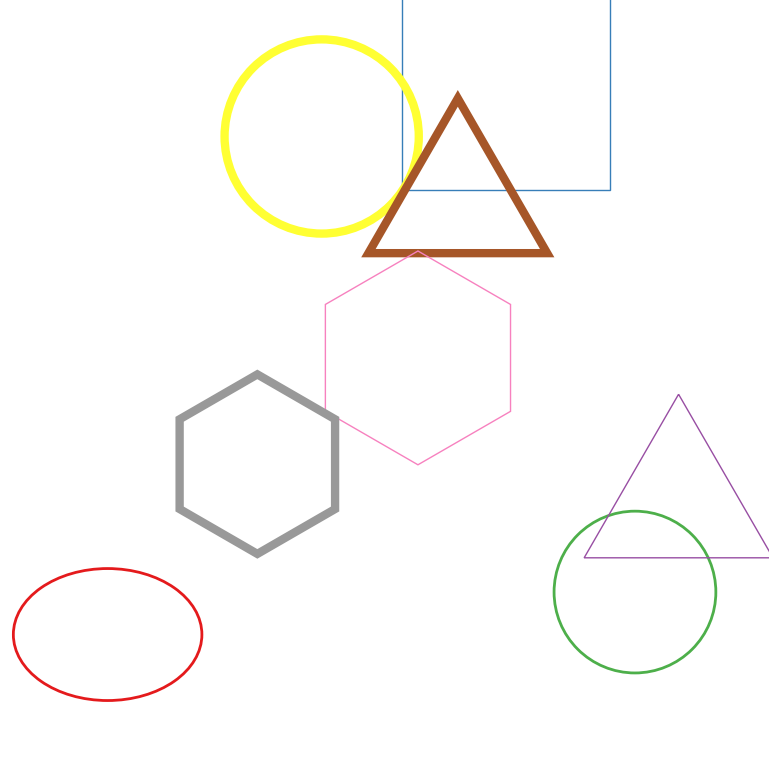[{"shape": "oval", "thickness": 1, "radius": 0.61, "center": [0.14, 0.176]}, {"shape": "square", "thickness": 0.5, "radius": 0.68, "center": [0.657, 0.888]}, {"shape": "circle", "thickness": 1, "radius": 0.53, "center": [0.825, 0.231]}, {"shape": "triangle", "thickness": 0.5, "radius": 0.71, "center": [0.881, 0.346]}, {"shape": "circle", "thickness": 3, "radius": 0.63, "center": [0.418, 0.823]}, {"shape": "triangle", "thickness": 3, "radius": 0.67, "center": [0.595, 0.738]}, {"shape": "hexagon", "thickness": 0.5, "radius": 0.69, "center": [0.543, 0.535]}, {"shape": "hexagon", "thickness": 3, "radius": 0.58, "center": [0.334, 0.397]}]